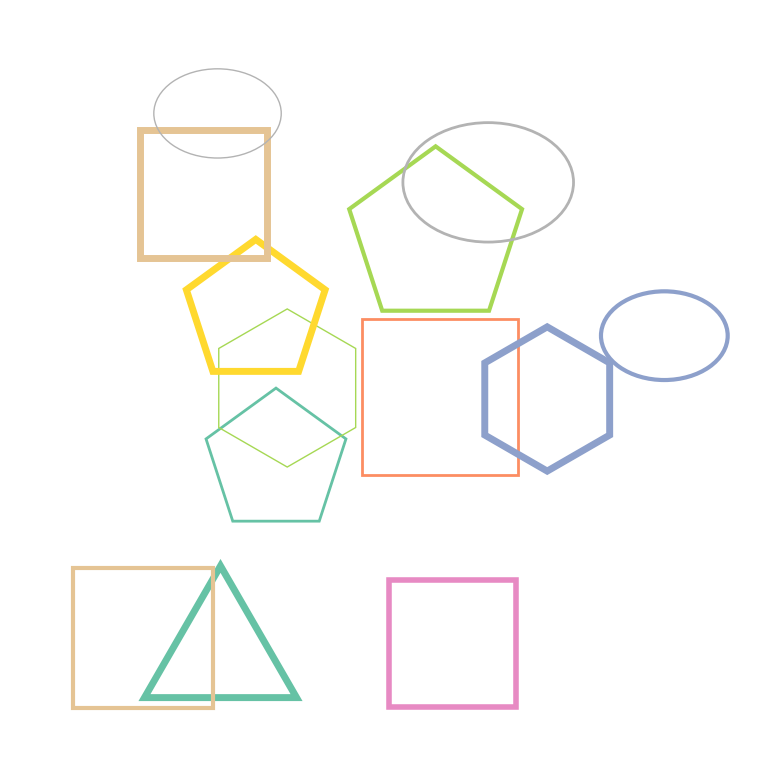[{"shape": "pentagon", "thickness": 1, "radius": 0.48, "center": [0.358, 0.4]}, {"shape": "triangle", "thickness": 2.5, "radius": 0.57, "center": [0.286, 0.151]}, {"shape": "square", "thickness": 1, "radius": 0.51, "center": [0.571, 0.485]}, {"shape": "oval", "thickness": 1.5, "radius": 0.41, "center": [0.863, 0.564]}, {"shape": "hexagon", "thickness": 2.5, "radius": 0.47, "center": [0.711, 0.482]}, {"shape": "square", "thickness": 2, "radius": 0.41, "center": [0.588, 0.165]}, {"shape": "pentagon", "thickness": 1.5, "radius": 0.59, "center": [0.566, 0.692]}, {"shape": "hexagon", "thickness": 0.5, "radius": 0.51, "center": [0.373, 0.496]}, {"shape": "pentagon", "thickness": 2.5, "radius": 0.47, "center": [0.332, 0.594]}, {"shape": "square", "thickness": 2.5, "radius": 0.41, "center": [0.264, 0.748]}, {"shape": "square", "thickness": 1.5, "radius": 0.46, "center": [0.186, 0.172]}, {"shape": "oval", "thickness": 1, "radius": 0.55, "center": [0.634, 0.763]}, {"shape": "oval", "thickness": 0.5, "radius": 0.41, "center": [0.282, 0.853]}]